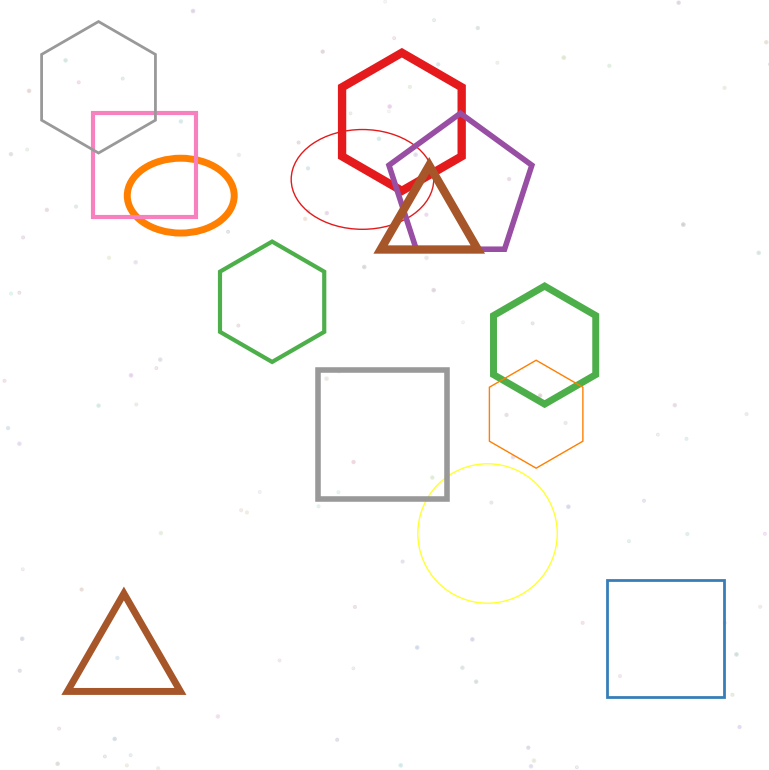[{"shape": "oval", "thickness": 0.5, "radius": 0.46, "center": [0.471, 0.767]}, {"shape": "hexagon", "thickness": 3, "radius": 0.45, "center": [0.522, 0.842]}, {"shape": "square", "thickness": 1, "radius": 0.38, "center": [0.864, 0.171]}, {"shape": "hexagon", "thickness": 2.5, "radius": 0.38, "center": [0.707, 0.552]}, {"shape": "hexagon", "thickness": 1.5, "radius": 0.39, "center": [0.353, 0.608]}, {"shape": "pentagon", "thickness": 2, "radius": 0.49, "center": [0.598, 0.755]}, {"shape": "hexagon", "thickness": 0.5, "radius": 0.35, "center": [0.696, 0.462]}, {"shape": "oval", "thickness": 2.5, "radius": 0.35, "center": [0.235, 0.746]}, {"shape": "circle", "thickness": 0.5, "radius": 0.45, "center": [0.633, 0.307]}, {"shape": "triangle", "thickness": 2.5, "radius": 0.42, "center": [0.161, 0.144]}, {"shape": "triangle", "thickness": 3, "radius": 0.36, "center": [0.557, 0.712]}, {"shape": "square", "thickness": 1.5, "radius": 0.34, "center": [0.188, 0.786]}, {"shape": "hexagon", "thickness": 1, "radius": 0.43, "center": [0.128, 0.887]}, {"shape": "square", "thickness": 2, "radius": 0.42, "center": [0.497, 0.435]}]